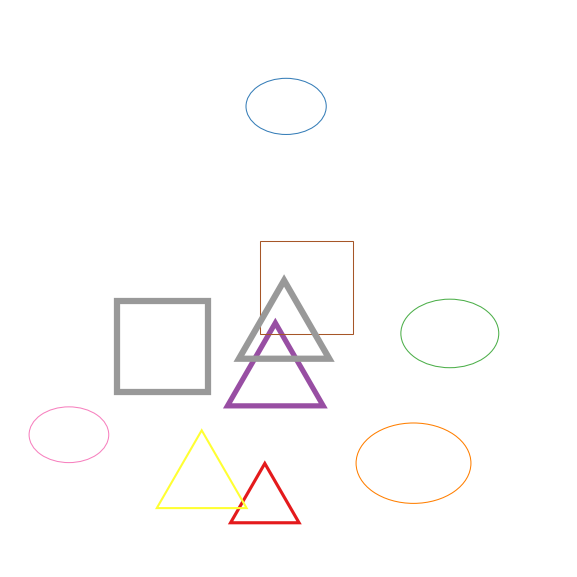[{"shape": "triangle", "thickness": 1.5, "radius": 0.34, "center": [0.459, 0.128]}, {"shape": "oval", "thickness": 0.5, "radius": 0.35, "center": [0.495, 0.815]}, {"shape": "oval", "thickness": 0.5, "radius": 0.42, "center": [0.779, 0.422]}, {"shape": "triangle", "thickness": 2.5, "radius": 0.48, "center": [0.477, 0.344]}, {"shape": "oval", "thickness": 0.5, "radius": 0.5, "center": [0.716, 0.197]}, {"shape": "triangle", "thickness": 1, "radius": 0.45, "center": [0.349, 0.164]}, {"shape": "square", "thickness": 0.5, "radius": 0.4, "center": [0.531, 0.501]}, {"shape": "oval", "thickness": 0.5, "radius": 0.34, "center": [0.119, 0.246]}, {"shape": "triangle", "thickness": 3, "radius": 0.45, "center": [0.492, 0.423]}, {"shape": "square", "thickness": 3, "radius": 0.39, "center": [0.281, 0.4]}]